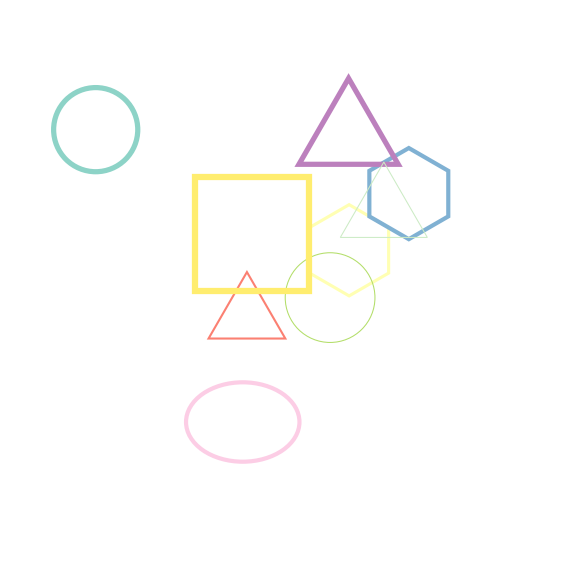[{"shape": "circle", "thickness": 2.5, "radius": 0.36, "center": [0.166, 0.775]}, {"shape": "hexagon", "thickness": 1.5, "radius": 0.39, "center": [0.605, 0.566]}, {"shape": "triangle", "thickness": 1, "radius": 0.38, "center": [0.428, 0.451]}, {"shape": "hexagon", "thickness": 2, "radius": 0.39, "center": [0.708, 0.664]}, {"shape": "circle", "thickness": 0.5, "radius": 0.39, "center": [0.572, 0.484]}, {"shape": "oval", "thickness": 2, "radius": 0.49, "center": [0.42, 0.268]}, {"shape": "triangle", "thickness": 2.5, "radius": 0.5, "center": [0.604, 0.764]}, {"shape": "triangle", "thickness": 0.5, "radius": 0.43, "center": [0.665, 0.632]}, {"shape": "square", "thickness": 3, "radius": 0.49, "center": [0.436, 0.594]}]